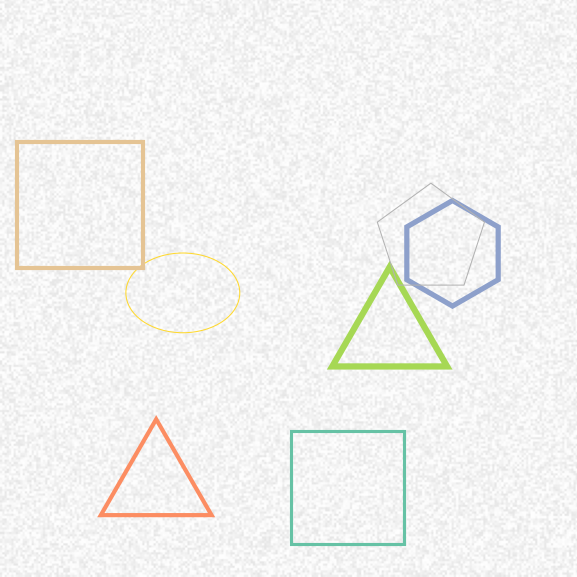[{"shape": "square", "thickness": 1.5, "radius": 0.49, "center": [0.602, 0.154]}, {"shape": "triangle", "thickness": 2, "radius": 0.55, "center": [0.27, 0.162]}, {"shape": "hexagon", "thickness": 2.5, "radius": 0.46, "center": [0.784, 0.561]}, {"shape": "triangle", "thickness": 3, "radius": 0.57, "center": [0.675, 0.422]}, {"shape": "oval", "thickness": 0.5, "radius": 0.49, "center": [0.317, 0.492]}, {"shape": "square", "thickness": 2, "radius": 0.55, "center": [0.139, 0.645]}, {"shape": "pentagon", "thickness": 0.5, "radius": 0.49, "center": [0.746, 0.584]}]